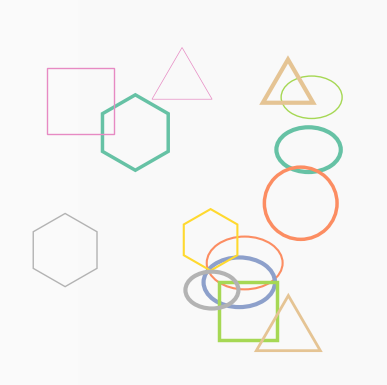[{"shape": "hexagon", "thickness": 2.5, "radius": 0.49, "center": [0.349, 0.656]}, {"shape": "oval", "thickness": 3, "radius": 0.42, "center": [0.796, 0.611]}, {"shape": "circle", "thickness": 2.5, "radius": 0.47, "center": [0.776, 0.472]}, {"shape": "oval", "thickness": 1.5, "radius": 0.49, "center": [0.631, 0.317]}, {"shape": "oval", "thickness": 3, "radius": 0.46, "center": [0.617, 0.267]}, {"shape": "triangle", "thickness": 0.5, "radius": 0.45, "center": [0.47, 0.787]}, {"shape": "square", "thickness": 1, "radius": 0.43, "center": [0.208, 0.737]}, {"shape": "square", "thickness": 2.5, "radius": 0.38, "center": [0.64, 0.193]}, {"shape": "oval", "thickness": 1, "radius": 0.39, "center": [0.804, 0.747]}, {"shape": "hexagon", "thickness": 1.5, "radius": 0.4, "center": [0.543, 0.377]}, {"shape": "triangle", "thickness": 3, "radius": 0.37, "center": [0.743, 0.771]}, {"shape": "triangle", "thickness": 2, "radius": 0.48, "center": [0.744, 0.137]}, {"shape": "oval", "thickness": 3, "radius": 0.34, "center": [0.547, 0.247]}, {"shape": "hexagon", "thickness": 1, "radius": 0.48, "center": [0.168, 0.351]}]